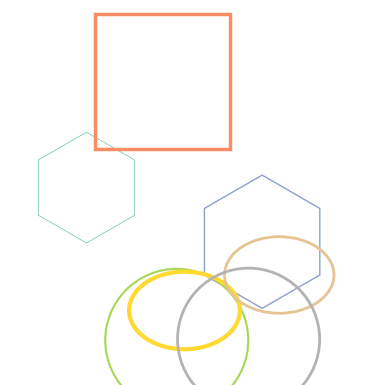[{"shape": "hexagon", "thickness": 0.5, "radius": 0.72, "center": [0.225, 0.513]}, {"shape": "square", "thickness": 2.5, "radius": 0.87, "center": [0.423, 0.789]}, {"shape": "hexagon", "thickness": 1, "radius": 0.87, "center": [0.681, 0.372]}, {"shape": "circle", "thickness": 1.5, "radius": 0.93, "center": [0.459, 0.116]}, {"shape": "oval", "thickness": 3, "radius": 0.72, "center": [0.479, 0.194]}, {"shape": "oval", "thickness": 2, "radius": 0.71, "center": [0.725, 0.286]}, {"shape": "circle", "thickness": 2, "radius": 0.92, "center": [0.646, 0.119]}]